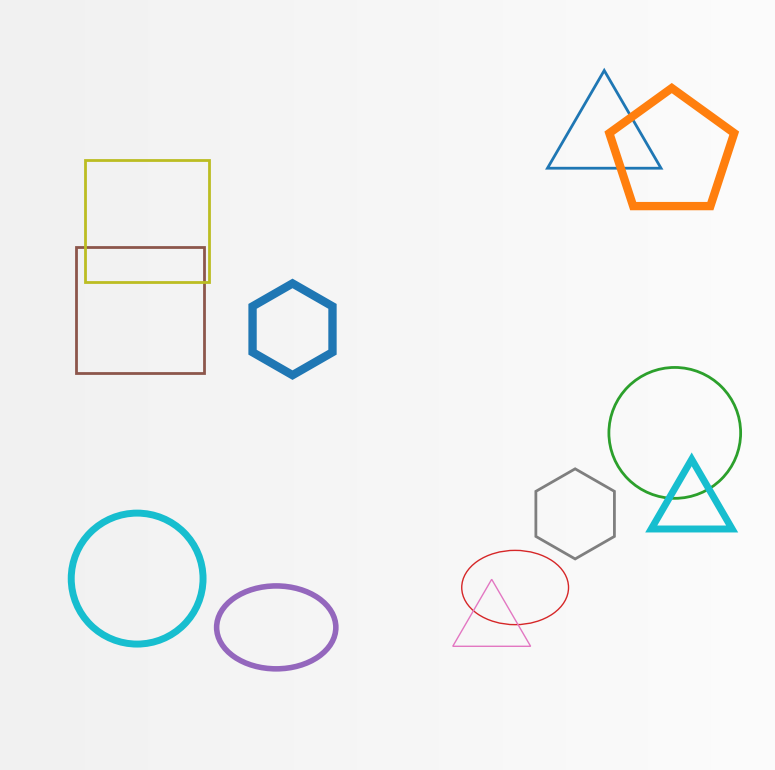[{"shape": "triangle", "thickness": 1, "radius": 0.42, "center": [0.78, 0.824]}, {"shape": "hexagon", "thickness": 3, "radius": 0.3, "center": [0.377, 0.572]}, {"shape": "pentagon", "thickness": 3, "radius": 0.42, "center": [0.867, 0.801]}, {"shape": "circle", "thickness": 1, "radius": 0.42, "center": [0.871, 0.438]}, {"shape": "oval", "thickness": 0.5, "radius": 0.34, "center": [0.665, 0.237]}, {"shape": "oval", "thickness": 2, "radius": 0.38, "center": [0.356, 0.185]}, {"shape": "square", "thickness": 1, "radius": 0.41, "center": [0.18, 0.597]}, {"shape": "triangle", "thickness": 0.5, "radius": 0.29, "center": [0.634, 0.19]}, {"shape": "hexagon", "thickness": 1, "radius": 0.29, "center": [0.742, 0.333]}, {"shape": "square", "thickness": 1, "radius": 0.4, "center": [0.189, 0.713]}, {"shape": "circle", "thickness": 2.5, "radius": 0.43, "center": [0.177, 0.249]}, {"shape": "triangle", "thickness": 2.5, "radius": 0.3, "center": [0.893, 0.343]}]